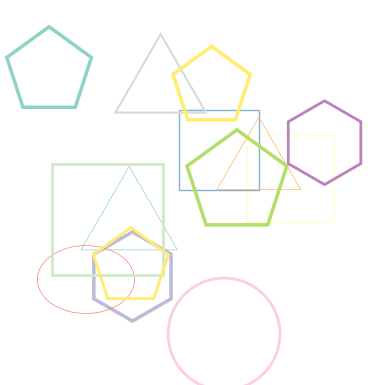[{"shape": "pentagon", "thickness": 2.5, "radius": 0.58, "center": [0.128, 0.815]}, {"shape": "triangle", "thickness": 0.5, "radius": 0.72, "center": [0.336, 0.423]}, {"shape": "square", "thickness": 0.5, "radius": 0.57, "center": [0.754, 0.537]}, {"shape": "hexagon", "thickness": 2.5, "radius": 0.58, "center": [0.344, 0.282]}, {"shape": "oval", "thickness": 0.5, "radius": 0.63, "center": [0.223, 0.274]}, {"shape": "square", "thickness": 1, "radius": 0.52, "center": [0.569, 0.611]}, {"shape": "triangle", "thickness": 0.5, "radius": 0.63, "center": [0.672, 0.57]}, {"shape": "pentagon", "thickness": 2.5, "radius": 0.68, "center": [0.615, 0.526]}, {"shape": "circle", "thickness": 2, "radius": 0.73, "center": [0.582, 0.132]}, {"shape": "triangle", "thickness": 1.5, "radius": 0.68, "center": [0.417, 0.776]}, {"shape": "hexagon", "thickness": 2, "radius": 0.54, "center": [0.843, 0.629]}, {"shape": "square", "thickness": 2, "radius": 0.72, "center": [0.279, 0.43]}, {"shape": "pentagon", "thickness": 2, "radius": 0.51, "center": [0.34, 0.307]}, {"shape": "pentagon", "thickness": 2.5, "radius": 0.53, "center": [0.55, 0.774]}]